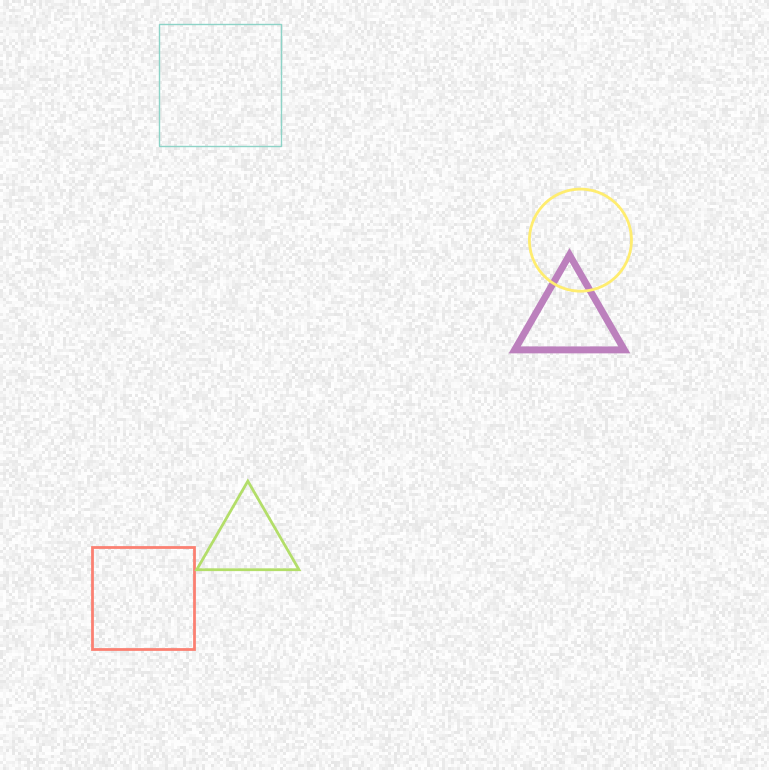[{"shape": "square", "thickness": 0.5, "radius": 0.4, "center": [0.285, 0.89]}, {"shape": "square", "thickness": 1, "radius": 0.33, "center": [0.185, 0.223]}, {"shape": "triangle", "thickness": 1, "radius": 0.38, "center": [0.322, 0.298]}, {"shape": "triangle", "thickness": 2.5, "radius": 0.41, "center": [0.74, 0.587]}, {"shape": "circle", "thickness": 1, "radius": 0.33, "center": [0.754, 0.688]}]